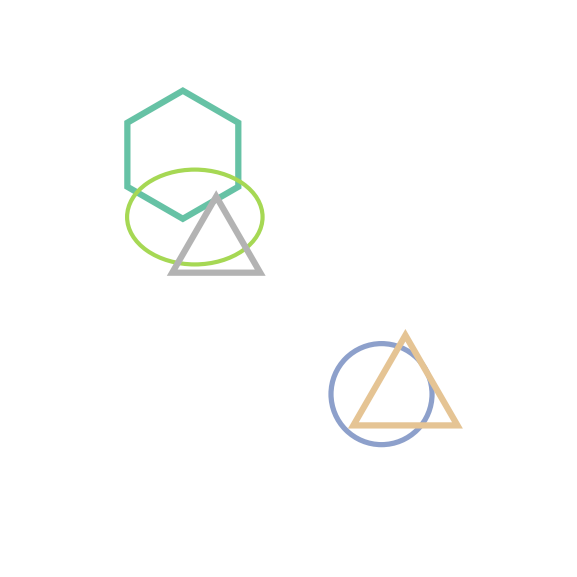[{"shape": "hexagon", "thickness": 3, "radius": 0.55, "center": [0.317, 0.731]}, {"shape": "circle", "thickness": 2.5, "radius": 0.44, "center": [0.661, 0.317]}, {"shape": "oval", "thickness": 2, "radius": 0.59, "center": [0.337, 0.623]}, {"shape": "triangle", "thickness": 3, "radius": 0.52, "center": [0.702, 0.315]}, {"shape": "triangle", "thickness": 3, "radius": 0.44, "center": [0.374, 0.571]}]